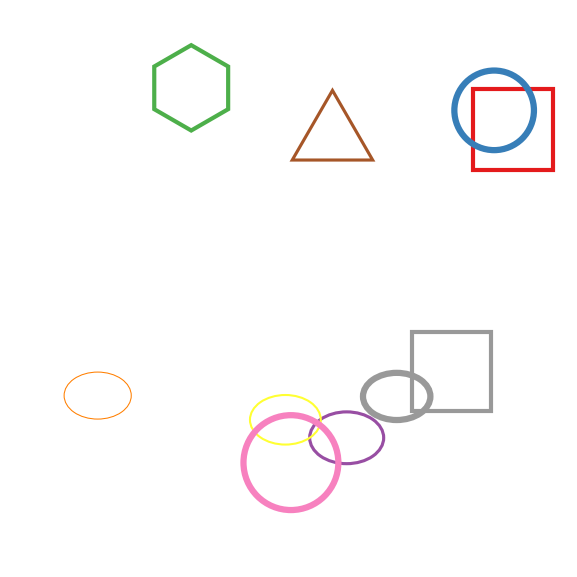[{"shape": "square", "thickness": 2, "radius": 0.35, "center": [0.888, 0.775]}, {"shape": "circle", "thickness": 3, "radius": 0.34, "center": [0.856, 0.808]}, {"shape": "hexagon", "thickness": 2, "radius": 0.37, "center": [0.331, 0.847]}, {"shape": "oval", "thickness": 1.5, "radius": 0.32, "center": [0.6, 0.241]}, {"shape": "oval", "thickness": 0.5, "radius": 0.29, "center": [0.169, 0.314]}, {"shape": "oval", "thickness": 1, "radius": 0.31, "center": [0.494, 0.272]}, {"shape": "triangle", "thickness": 1.5, "radius": 0.4, "center": [0.576, 0.762]}, {"shape": "circle", "thickness": 3, "radius": 0.41, "center": [0.504, 0.198]}, {"shape": "square", "thickness": 2, "radius": 0.34, "center": [0.782, 0.355]}, {"shape": "oval", "thickness": 3, "radius": 0.29, "center": [0.687, 0.313]}]